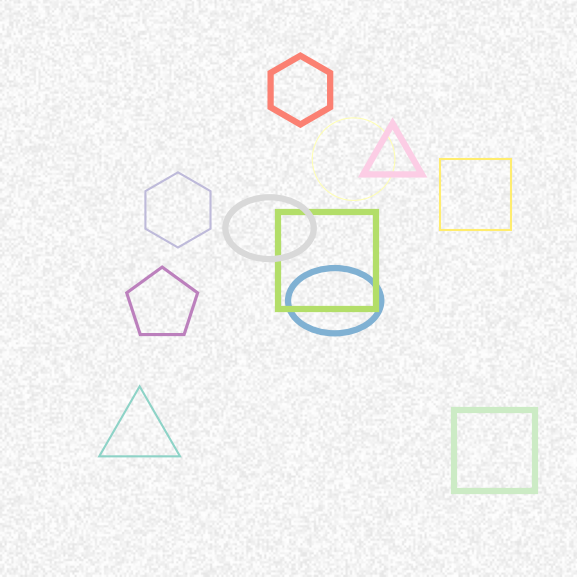[{"shape": "triangle", "thickness": 1, "radius": 0.4, "center": [0.242, 0.249]}, {"shape": "circle", "thickness": 0.5, "radius": 0.36, "center": [0.612, 0.724]}, {"shape": "hexagon", "thickness": 1, "radius": 0.33, "center": [0.308, 0.636]}, {"shape": "hexagon", "thickness": 3, "radius": 0.3, "center": [0.52, 0.843]}, {"shape": "oval", "thickness": 3, "radius": 0.4, "center": [0.58, 0.478]}, {"shape": "square", "thickness": 3, "radius": 0.42, "center": [0.566, 0.548]}, {"shape": "triangle", "thickness": 3, "radius": 0.29, "center": [0.68, 0.727]}, {"shape": "oval", "thickness": 3, "radius": 0.38, "center": [0.467, 0.604]}, {"shape": "pentagon", "thickness": 1.5, "radius": 0.32, "center": [0.281, 0.472]}, {"shape": "square", "thickness": 3, "radius": 0.35, "center": [0.857, 0.219]}, {"shape": "square", "thickness": 1, "radius": 0.31, "center": [0.824, 0.662]}]